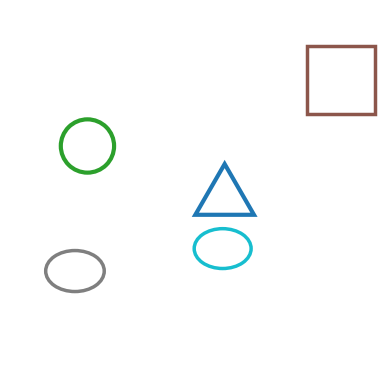[{"shape": "triangle", "thickness": 3, "radius": 0.44, "center": [0.584, 0.486]}, {"shape": "circle", "thickness": 3, "radius": 0.35, "center": [0.227, 0.621]}, {"shape": "square", "thickness": 2.5, "radius": 0.44, "center": [0.885, 0.793]}, {"shape": "oval", "thickness": 2.5, "radius": 0.38, "center": [0.195, 0.296]}, {"shape": "oval", "thickness": 2.5, "radius": 0.37, "center": [0.578, 0.354]}]